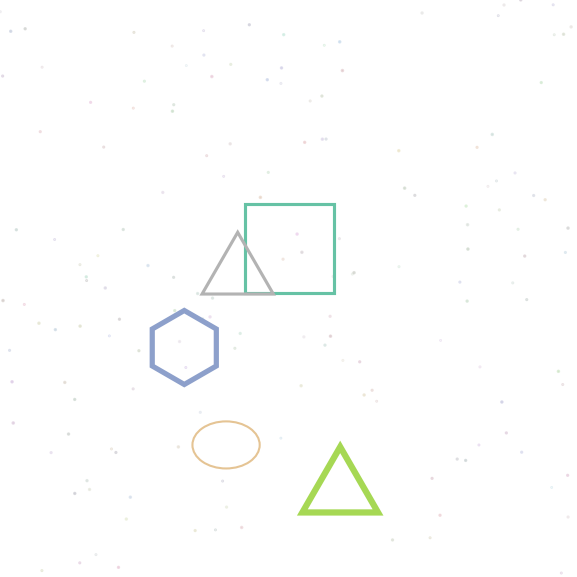[{"shape": "square", "thickness": 1.5, "radius": 0.39, "center": [0.501, 0.569]}, {"shape": "hexagon", "thickness": 2.5, "radius": 0.32, "center": [0.319, 0.397]}, {"shape": "triangle", "thickness": 3, "radius": 0.38, "center": [0.589, 0.15]}, {"shape": "oval", "thickness": 1, "radius": 0.29, "center": [0.391, 0.229]}, {"shape": "triangle", "thickness": 1.5, "radius": 0.36, "center": [0.412, 0.526]}]